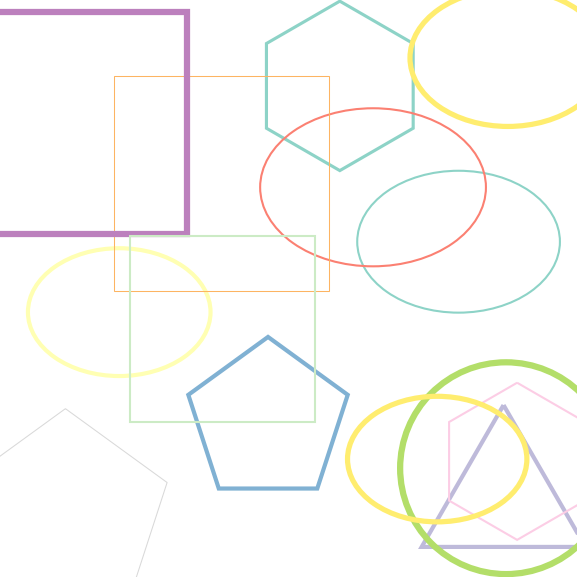[{"shape": "hexagon", "thickness": 1.5, "radius": 0.73, "center": [0.588, 0.85]}, {"shape": "oval", "thickness": 1, "radius": 0.88, "center": [0.794, 0.581]}, {"shape": "oval", "thickness": 2, "radius": 0.79, "center": [0.206, 0.459]}, {"shape": "triangle", "thickness": 2, "radius": 0.82, "center": [0.872, 0.134]}, {"shape": "oval", "thickness": 1, "radius": 0.98, "center": [0.646, 0.675]}, {"shape": "pentagon", "thickness": 2, "radius": 0.73, "center": [0.464, 0.271]}, {"shape": "square", "thickness": 0.5, "radius": 0.93, "center": [0.383, 0.681]}, {"shape": "circle", "thickness": 3, "radius": 0.92, "center": [0.876, 0.188]}, {"shape": "hexagon", "thickness": 1, "radius": 0.68, "center": [0.895, 0.2]}, {"shape": "pentagon", "thickness": 0.5, "radius": 0.93, "center": [0.113, 0.106]}, {"shape": "square", "thickness": 3, "radius": 0.96, "center": [0.132, 0.786]}, {"shape": "square", "thickness": 1, "radius": 0.8, "center": [0.386, 0.429]}, {"shape": "oval", "thickness": 2.5, "radius": 0.85, "center": [0.88, 0.899]}, {"shape": "oval", "thickness": 2.5, "radius": 0.78, "center": [0.757, 0.204]}]